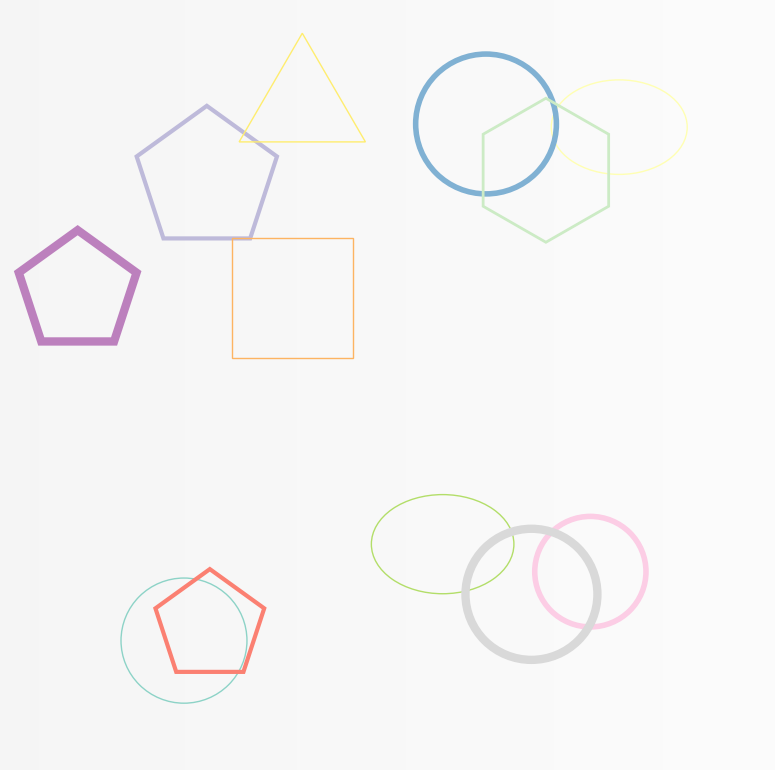[{"shape": "circle", "thickness": 0.5, "radius": 0.41, "center": [0.237, 0.168]}, {"shape": "oval", "thickness": 0.5, "radius": 0.44, "center": [0.799, 0.835]}, {"shape": "pentagon", "thickness": 1.5, "radius": 0.48, "center": [0.267, 0.767]}, {"shape": "pentagon", "thickness": 1.5, "radius": 0.37, "center": [0.271, 0.187]}, {"shape": "circle", "thickness": 2, "radius": 0.45, "center": [0.627, 0.839]}, {"shape": "square", "thickness": 0.5, "radius": 0.39, "center": [0.378, 0.613]}, {"shape": "oval", "thickness": 0.5, "radius": 0.46, "center": [0.571, 0.293]}, {"shape": "circle", "thickness": 2, "radius": 0.36, "center": [0.762, 0.258]}, {"shape": "circle", "thickness": 3, "radius": 0.43, "center": [0.686, 0.228]}, {"shape": "pentagon", "thickness": 3, "radius": 0.4, "center": [0.1, 0.621]}, {"shape": "hexagon", "thickness": 1, "radius": 0.47, "center": [0.704, 0.779]}, {"shape": "triangle", "thickness": 0.5, "radius": 0.47, "center": [0.39, 0.863]}]